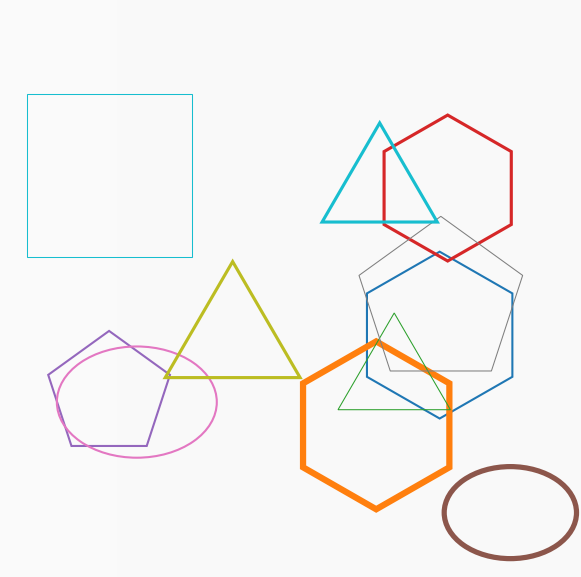[{"shape": "hexagon", "thickness": 1, "radius": 0.72, "center": [0.756, 0.419]}, {"shape": "hexagon", "thickness": 3, "radius": 0.73, "center": [0.647, 0.263]}, {"shape": "triangle", "thickness": 0.5, "radius": 0.56, "center": [0.678, 0.346]}, {"shape": "hexagon", "thickness": 1.5, "radius": 0.63, "center": [0.77, 0.674]}, {"shape": "pentagon", "thickness": 1, "radius": 0.55, "center": [0.188, 0.316]}, {"shape": "oval", "thickness": 2.5, "radius": 0.57, "center": [0.878, 0.111]}, {"shape": "oval", "thickness": 1, "radius": 0.69, "center": [0.235, 0.303]}, {"shape": "pentagon", "thickness": 0.5, "radius": 0.74, "center": [0.758, 0.476]}, {"shape": "triangle", "thickness": 1.5, "radius": 0.67, "center": [0.4, 0.412]}, {"shape": "square", "thickness": 0.5, "radius": 0.71, "center": [0.188, 0.695]}, {"shape": "triangle", "thickness": 1.5, "radius": 0.57, "center": [0.653, 0.672]}]